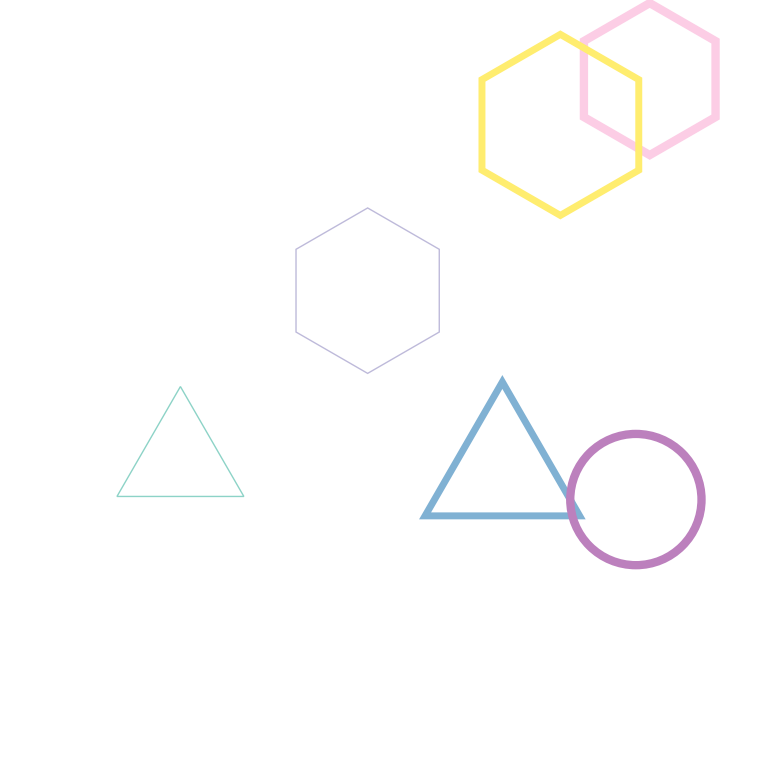[{"shape": "triangle", "thickness": 0.5, "radius": 0.48, "center": [0.234, 0.403]}, {"shape": "hexagon", "thickness": 0.5, "radius": 0.54, "center": [0.477, 0.623]}, {"shape": "triangle", "thickness": 2.5, "radius": 0.58, "center": [0.652, 0.388]}, {"shape": "hexagon", "thickness": 3, "radius": 0.49, "center": [0.844, 0.897]}, {"shape": "circle", "thickness": 3, "radius": 0.43, "center": [0.826, 0.351]}, {"shape": "hexagon", "thickness": 2.5, "radius": 0.59, "center": [0.728, 0.838]}]